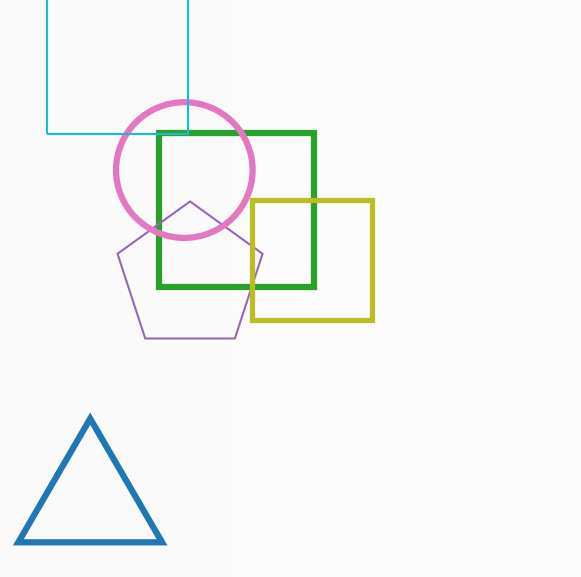[{"shape": "triangle", "thickness": 3, "radius": 0.71, "center": [0.155, 0.131]}, {"shape": "square", "thickness": 3, "radius": 0.67, "center": [0.407, 0.635]}, {"shape": "pentagon", "thickness": 1, "radius": 0.66, "center": [0.327, 0.519]}, {"shape": "circle", "thickness": 3, "radius": 0.59, "center": [0.317, 0.705]}, {"shape": "square", "thickness": 2.5, "radius": 0.52, "center": [0.537, 0.549]}, {"shape": "square", "thickness": 1, "radius": 0.61, "center": [0.202, 0.888]}]